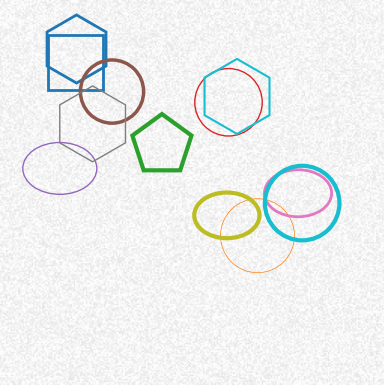[{"shape": "hexagon", "thickness": 2, "radius": 0.44, "center": [0.199, 0.873]}, {"shape": "square", "thickness": 2, "radius": 0.36, "center": [0.196, 0.837]}, {"shape": "circle", "thickness": 0.5, "radius": 0.48, "center": [0.669, 0.388]}, {"shape": "pentagon", "thickness": 3, "radius": 0.4, "center": [0.421, 0.623]}, {"shape": "circle", "thickness": 1, "radius": 0.44, "center": [0.594, 0.734]}, {"shape": "oval", "thickness": 1, "radius": 0.48, "center": [0.155, 0.563]}, {"shape": "circle", "thickness": 2.5, "radius": 0.41, "center": [0.291, 0.762]}, {"shape": "oval", "thickness": 2, "radius": 0.44, "center": [0.774, 0.498]}, {"shape": "hexagon", "thickness": 1, "radius": 0.49, "center": [0.241, 0.678]}, {"shape": "oval", "thickness": 3, "radius": 0.42, "center": [0.589, 0.441]}, {"shape": "hexagon", "thickness": 1.5, "radius": 0.49, "center": [0.616, 0.75]}, {"shape": "circle", "thickness": 3, "radius": 0.48, "center": [0.785, 0.473]}]